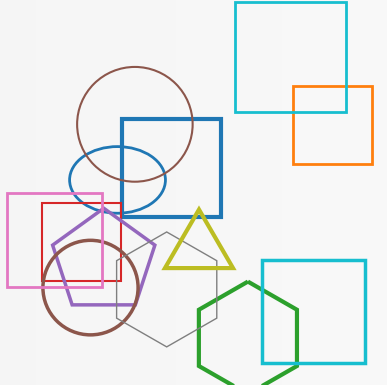[{"shape": "oval", "thickness": 2, "radius": 0.62, "center": [0.303, 0.533]}, {"shape": "square", "thickness": 3, "radius": 0.63, "center": [0.443, 0.563]}, {"shape": "square", "thickness": 2, "radius": 0.51, "center": [0.858, 0.675]}, {"shape": "hexagon", "thickness": 3, "radius": 0.73, "center": [0.64, 0.122]}, {"shape": "square", "thickness": 1.5, "radius": 0.51, "center": [0.211, 0.371]}, {"shape": "pentagon", "thickness": 2.5, "radius": 0.69, "center": [0.268, 0.32]}, {"shape": "circle", "thickness": 2.5, "radius": 0.61, "center": [0.234, 0.253]}, {"shape": "circle", "thickness": 1.5, "radius": 0.75, "center": [0.348, 0.677]}, {"shape": "square", "thickness": 2, "radius": 0.61, "center": [0.14, 0.377]}, {"shape": "hexagon", "thickness": 1, "radius": 0.75, "center": [0.43, 0.248]}, {"shape": "triangle", "thickness": 3, "radius": 0.51, "center": [0.514, 0.354]}, {"shape": "square", "thickness": 2.5, "radius": 0.67, "center": [0.809, 0.192]}, {"shape": "square", "thickness": 2, "radius": 0.72, "center": [0.75, 0.852]}]